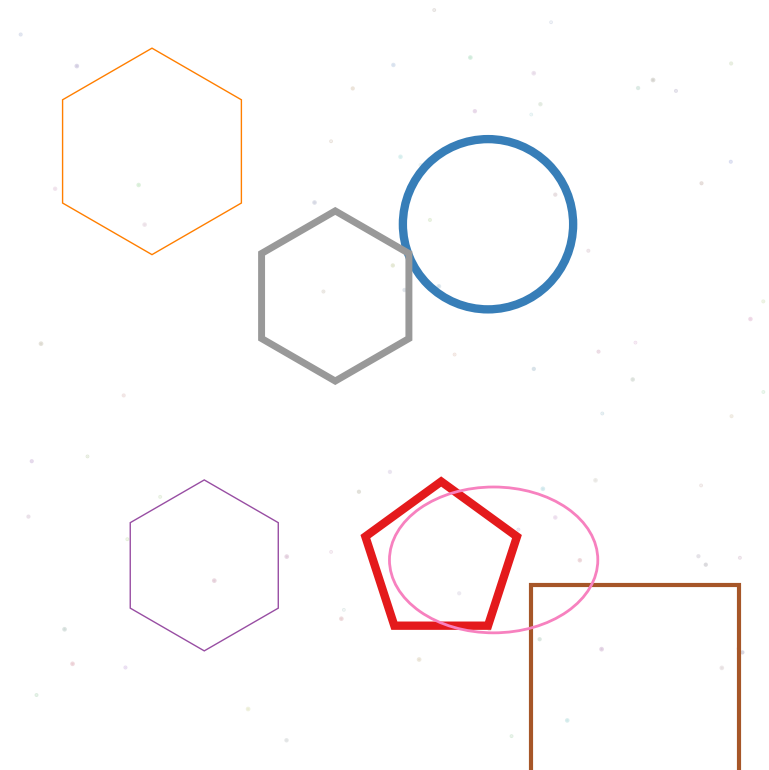[{"shape": "pentagon", "thickness": 3, "radius": 0.52, "center": [0.573, 0.271]}, {"shape": "circle", "thickness": 3, "radius": 0.55, "center": [0.634, 0.709]}, {"shape": "hexagon", "thickness": 0.5, "radius": 0.55, "center": [0.265, 0.266]}, {"shape": "hexagon", "thickness": 0.5, "radius": 0.67, "center": [0.197, 0.803]}, {"shape": "square", "thickness": 1.5, "radius": 0.67, "center": [0.825, 0.105]}, {"shape": "oval", "thickness": 1, "radius": 0.68, "center": [0.641, 0.273]}, {"shape": "hexagon", "thickness": 2.5, "radius": 0.55, "center": [0.435, 0.616]}]